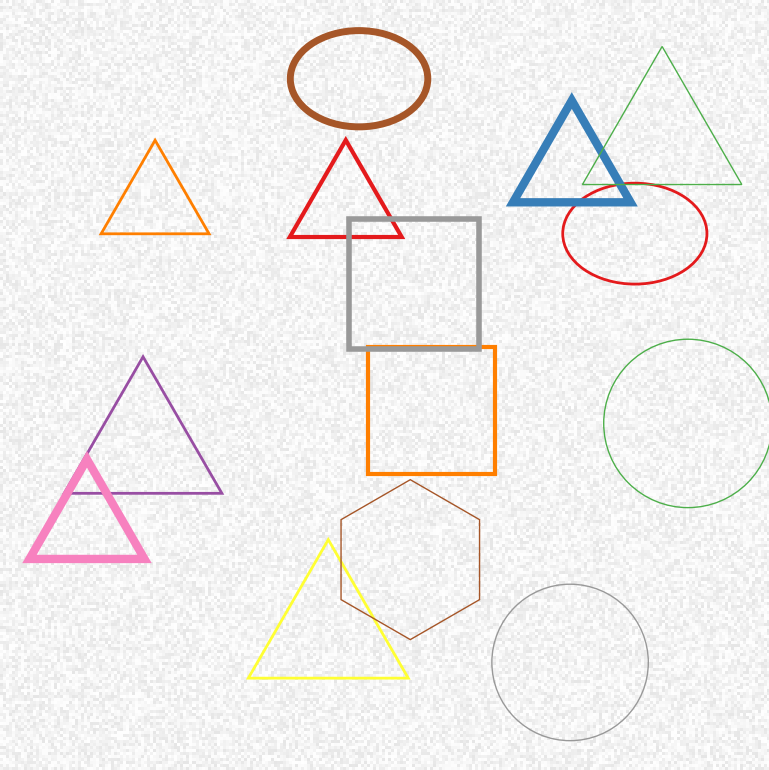[{"shape": "triangle", "thickness": 1.5, "radius": 0.42, "center": [0.449, 0.734]}, {"shape": "oval", "thickness": 1, "radius": 0.47, "center": [0.824, 0.697]}, {"shape": "triangle", "thickness": 3, "radius": 0.44, "center": [0.743, 0.781]}, {"shape": "circle", "thickness": 0.5, "radius": 0.55, "center": [0.893, 0.45]}, {"shape": "triangle", "thickness": 0.5, "radius": 0.6, "center": [0.86, 0.82]}, {"shape": "triangle", "thickness": 1, "radius": 0.59, "center": [0.186, 0.418]}, {"shape": "square", "thickness": 1.5, "radius": 0.41, "center": [0.56, 0.467]}, {"shape": "triangle", "thickness": 1, "radius": 0.4, "center": [0.201, 0.737]}, {"shape": "triangle", "thickness": 1, "radius": 0.6, "center": [0.426, 0.179]}, {"shape": "hexagon", "thickness": 0.5, "radius": 0.52, "center": [0.533, 0.273]}, {"shape": "oval", "thickness": 2.5, "radius": 0.45, "center": [0.466, 0.898]}, {"shape": "triangle", "thickness": 3, "radius": 0.43, "center": [0.113, 0.317]}, {"shape": "circle", "thickness": 0.5, "radius": 0.51, "center": [0.74, 0.14]}, {"shape": "square", "thickness": 2, "radius": 0.42, "center": [0.538, 0.631]}]